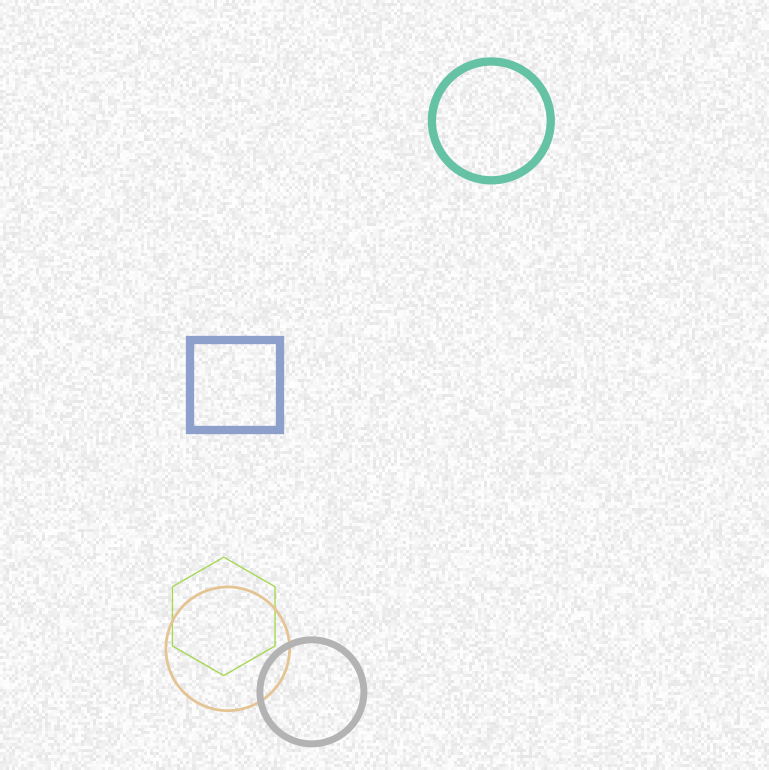[{"shape": "circle", "thickness": 3, "radius": 0.39, "center": [0.638, 0.843]}, {"shape": "square", "thickness": 3, "radius": 0.29, "center": [0.305, 0.5]}, {"shape": "hexagon", "thickness": 0.5, "radius": 0.38, "center": [0.291, 0.2]}, {"shape": "circle", "thickness": 1, "radius": 0.4, "center": [0.296, 0.157]}, {"shape": "circle", "thickness": 2.5, "radius": 0.34, "center": [0.405, 0.101]}]